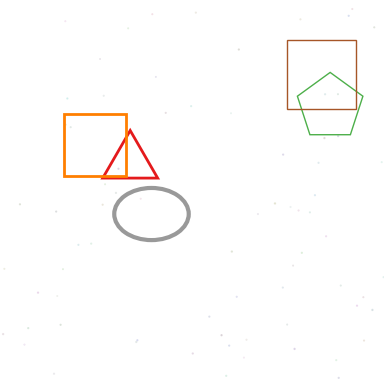[{"shape": "triangle", "thickness": 2, "radius": 0.41, "center": [0.338, 0.579]}, {"shape": "pentagon", "thickness": 1, "radius": 0.45, "center": [0.858, 0.722]}, {"shape": "square", "thickness": 2, "radius": 0.4, "center": [0.246, 0.623]}, {"shape": "square", "thickness": 1, "radius": 0.45, "center": [0.836, 0.806]}, {"shape": "oval", "thickness": 3, "radius": 0.48, "center": [0.393, 0.444]}]